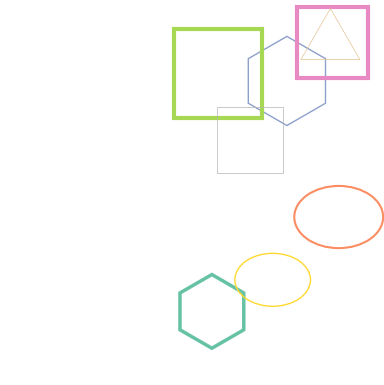[{"shape": "hexagon", "thickness": 2.5, "radius": 0.48, "center": [0.55, 0.191]}, {"shape": "oval", "thickness": 1.5, "radius": 0.58, "center": [0.88, 0.436]}, {"shape": "hexagon", "thickness": 1, "radius": 0.58, "center": [0.745, 0.79]}, {"shape": "square", "thickness": 3, "radius": 0.46, "center": [0.863, 0.888]}, {"shape": "square", "thickness": 3, "radius": 0.58, "center": [0.566, 0.809]}, {"shape": "oval", "thickness": 1, "radius": 0.49, "center": [0.708, 0.273]}, {"shape": "triangle", "thickness": 0.5, "radius": 0.44, "center": [0.858, 0.889]}, {"shape": "square", "thickness": 0.5, "radius": 0.43, "center": [0.649, 0.637]}]